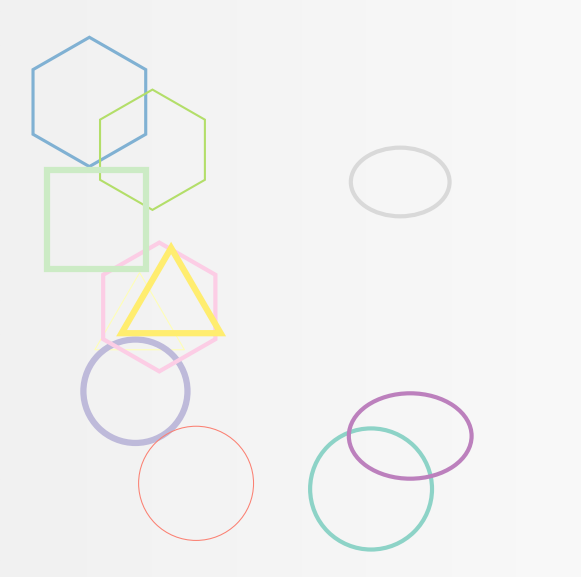[{"shape": "circle", "thickness": 2, "radius": 0.52, "center": [0.638, 0.152]}, {"shape": "triangle", "thickness": 0.5, "radius": 0.45, "center": [0.24, 0.438]}, {"shape": "circle", "thickness": 3, "radius": 0.45, "center": [0.233, 0.322]}, {"shape": "circle", "thickness": 0.5, "radius": 0.49, "center": [0.337, 0.162]}, {"shape": "hexagon", "thickness": 1.5, "radius": 0.56, "center": [0.154, 0.823]}, {"shape": "hexagon", "thickness": 1, "radius": 0.52, "center": [0.262, 0.74]}, {"shape": "hexagon", "thickness": 2, "radius": 0.56, "center": [0.274, 0.468]}, {"shape": "oval", "thickness": 2, "radius": 0.42, "center": [0.689, 0.684]}, {"shape": "oval", "thickness": 2, "radius": 0.53, "center": [0.706, 0.244]}, {"shape": "square", "thickness": 3, "radius": 0.43, "center": [0.166, 0.62]}, {"shape": "triangle", "thickness": 3, "radius": 0.49, "center": [0.294, 0.471]}]